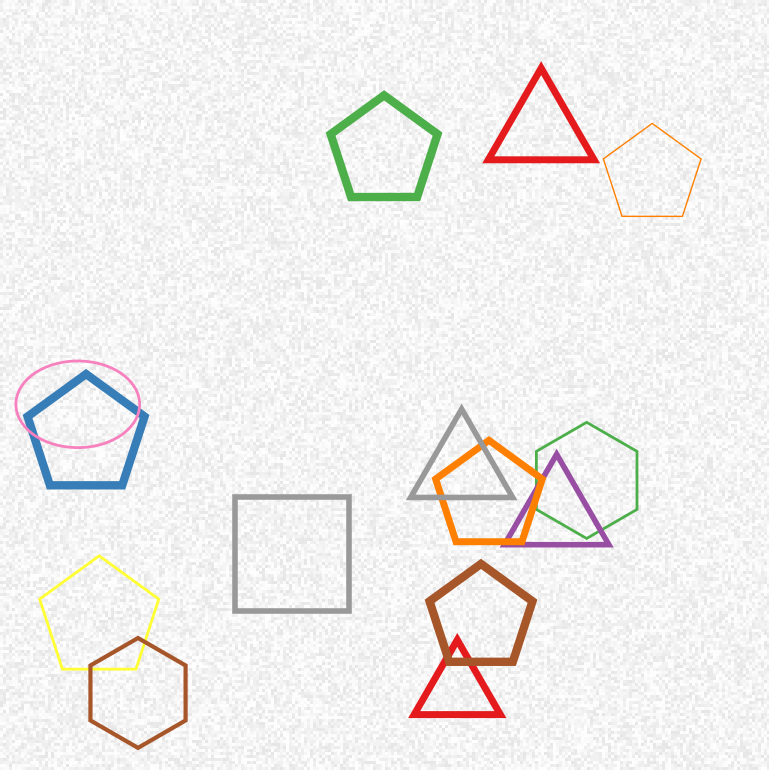[{"shape": "triangle", "thickness": 2.5, "radius": 0.32, "center": [0.594, 0.104]}, {"shape": "triangle", "thickness": 2.5, "radius": 0.4, "center": [0.703, 0.832]}, {"shape": "pentagon", "thickness": 3, "radius": 0.4, "center": [0.112, 0.434]}, {"shape": "pentagon", "thickness": 3, "radius": 0.36, "center": [0.499, 0.803]}, {"shape": "hexagon", "thickness": 1, "radius": 0.38, "center": [0.762, 0.376]}, {"shape": "triangle", "thickness": 2, "radius": 0.39, "center": [0.723, 0.332]}, {"shape": "pentagon", "thickness": 2.5, "radius": 0.36, "center": [0.635, 0.355]}, {"shape": "pentagon", "thickness": 0.5, "radius": 0.33, "center": [0.847, 0.773]}, {"shape": "pentagon", "thickness": 1, "radius": 0.41, "center": [0.129, 0.197]}, {"shape": "pentagon", "thickness": 3, "radius": 0.35, "center": [0.625, 0.197]}, {"shape": "hexagon", "thickness": 1.5, "radius": 0.36, "center": [0.179, 0.1]}, {"shape": "oval", "thickness": 1, "radius": 0.4, "center": [0.101, 0.475]}, {"shape": "square", "thickness": 2, "radius": 0.37, "center": [0.38, 0.28]}, {"shape": "triangle", "thickness": 2, "radius": 0.38, "center": [0.6, 0.392]}]